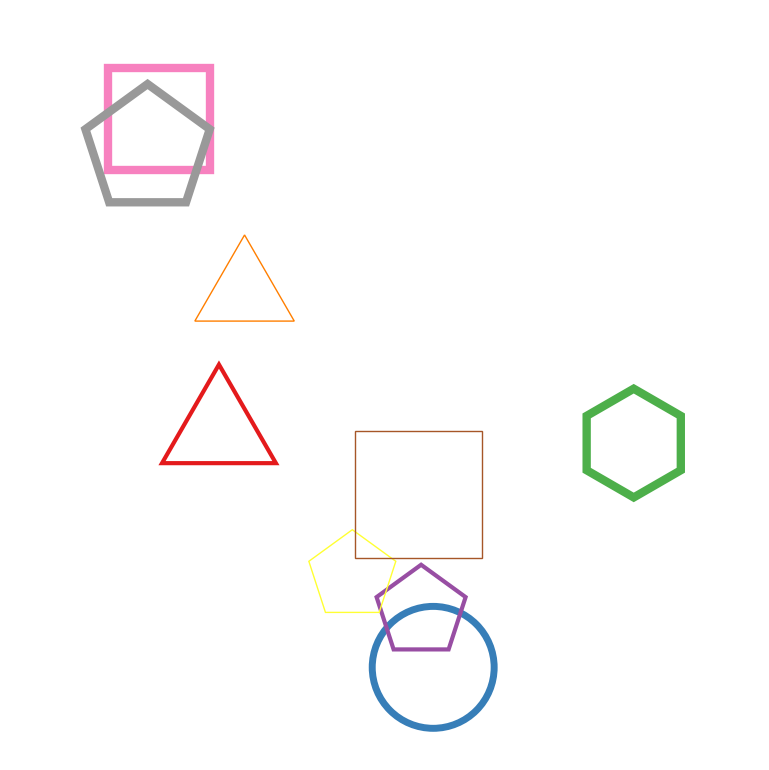[{"shape": "triangle", "thickness": 1.5, "radius": 0.43, "center": [0.284, 0.441]}, {"shape": "circle", "thickness": 2.5, "radius": 0.4, "center": [0.563, 0.133]}, {"shape": "hexagon", "thickness": 3, "radius": 0.35, "center": [0.823, 0.425]}, {"shape": "pentagon", "thickness": 1.5, "radius": 0.3, "center": [0.547, 0.206]}, {"shape": "triangle", "thickness": 0.5, "radius": 0.37, "center": [0.318, 0.62]}, {"shape": "pentagon", "thickness": 0.5, "radius": 0.3, "center": [0.458, 0.253]}, {"shape": "square", "thickness": 0.5, "radius": 0.41, "center": [0.544, 0.358]}, {"shape": "square", "thickness": 3, "radius": 0.33, "center": [0.206, 0.845]}, {"shape": "pentagon", "thickness": 3, "radius": 0.42, "center": [0.192, 0.806]}]